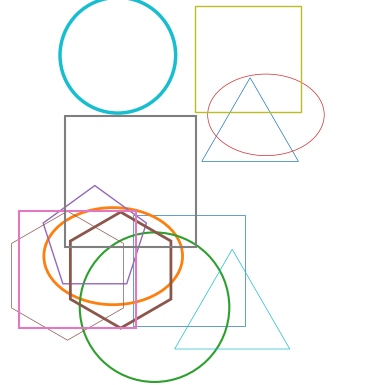[{"shape": "square", "thickness": 0.5, "radius": 0.72, "center": [0.491, 0.298]}, {"shape": "triangle", "thickness": 0.5, "radius": 0.73, "center": [0.65, 0.653]}, {"shape": "oval", "thickness": 2, "radius": 0.9, "center": [0.294, 0.335]}, {"shape": "circle", "thickness": 1.5, "radius": 0.97, "center": [0.401, 0.202]}, {"shape": "oval", "thickness": 0.5, "radius": 0.76, "center": [0.691, 0.702]}, {"shape": "pentagon", "thickness": 1, "radius": 0.71, "center": [0.246, 0.377]}, {"shape": "hexagon", "thickness": 2, "radius": 0.75, "center": [0.313, 0.299]}, {"shape": "hexagon", "thickness": 0.5, "radius": 0.84, "center": [0.175, 0.284]}, {"shape": "square", "thickness": 1.5, "radius": 0.76, "center": [0.202, 0.3]}, {"shape": "square", "thickness": 1.5, "radius": 0.85, "center": [0.339, 0.528]}, {"shape": "square", "thickness": 1, "radius": 0.68, "center": [0.644, 0.847]}, {"shape": "triangle", "thickness": 0.5, "radius": 0.86, "center": [0.603, 0.18]}, {"shape": "circle", "thickness": 2.5, "radius": 0.75, "center": [0.306, 0.856]}]